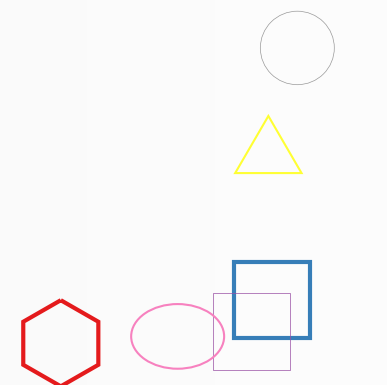[{"shape": "hexagon", "thickness": 3, "radius": 0.56, "center": [0.157, 0.108]}, {"shape": "square", "thickness": 3, "radius": 0.49, "center": [0.701, 0.221]}, {"shape": "square", "thickness": 0.5, "radius": 0.5, "center": [0.649, 0.138]}, {"shape": "triangle", "thickness": 1.5, "radius": 0.49, "center": [0.693, 0.6]}, {"shape": "oval", "thickness": 1.5, "radius": 0.6, "center": [0.458, 0.126]}, {"shape": "circle", "thickness": 0.5, "radius": 0.48, "center": [0.767, 0.875]}]